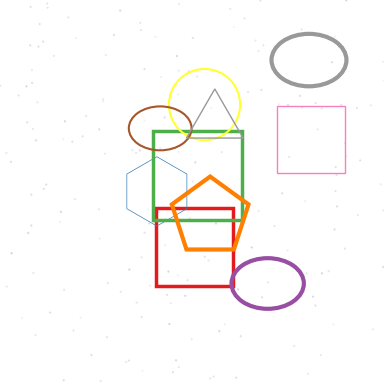[{"shape": "square", "thickness": 2.5, "radius": 0.5, "center": [0.506, 0.358]}, {"shape": "hexagon", "thickness": 0.5, "radius": 0.45, "center": [0.407, 0.503]}, {"shape": "square", "thickness": 2.5, "radius": 0.58, "center": [0.514, 0.543]}, {"shape": "oval", "thickness": 3, "radius": 0.47, "center": [0.695, 0.264]}, {"shape": "pentagon", "thickness": 3, "radius": 0.52, "center": [0.546, 0.437]}, {"shape": "circle", "thickness": 1.5, "radius": 0.46, "center": [0.531, 0.728]}, {"shape": "oval", "thickness": 1.5, "radius": 0.41, "center": [0.416, 0.667]}, {"shape": "square", "thickness": 1, "radius": 0.44, "center": [0.808, 0.638]}, {"shape": "oval", "thickness": 3, "radius": 0.49, "center": [0.803, 0.844]}, {"shape": "triangle", "thickness": 1, "radius": 0.43, "center": [0.558, 0.684]}]